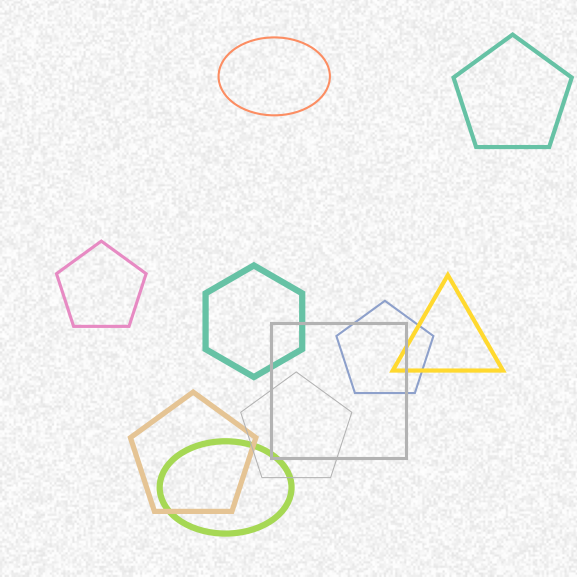[{"shape": "hexagon", "thickness": 3, "radius": 0.48, "center": [0.44, 0.443]}, {"shape": "pentagon", "thickness": 2, "radius": 0.54, "center": [0.888, 0.832]}, {"shape": "oval", "thickness": 1, "radius": 0.48, "center": [0.475, 0.867]}, {"shape": "pentagon", "thickness": 1, "radius": 0.44, "center": [0.666, 0.39]}, {"shape": "pentagon", "thickness": 1.5, "radius": 0.41, "center": [0.175, 0.5]}, {"shape": "oval", "thickness": 3, "radius": 0.57, "center": [0.391, 0.155]}, {"shape": "triangle", "thickness": 2, "radius": 0.55, "center": [0.776, 0.413]}, {"shape": "pentagon", "thickness": 2.5, "radius": 0.57, "center": [0.334, 0.206]}, {"shape": "pentagon", "thickness": 0.5, "radius": 0.51, "center": [0.513, 0.254]}, {"shape": "square", "thickness": 1.5, "radius": 0.58, "center": [0.586, 0.323]}]